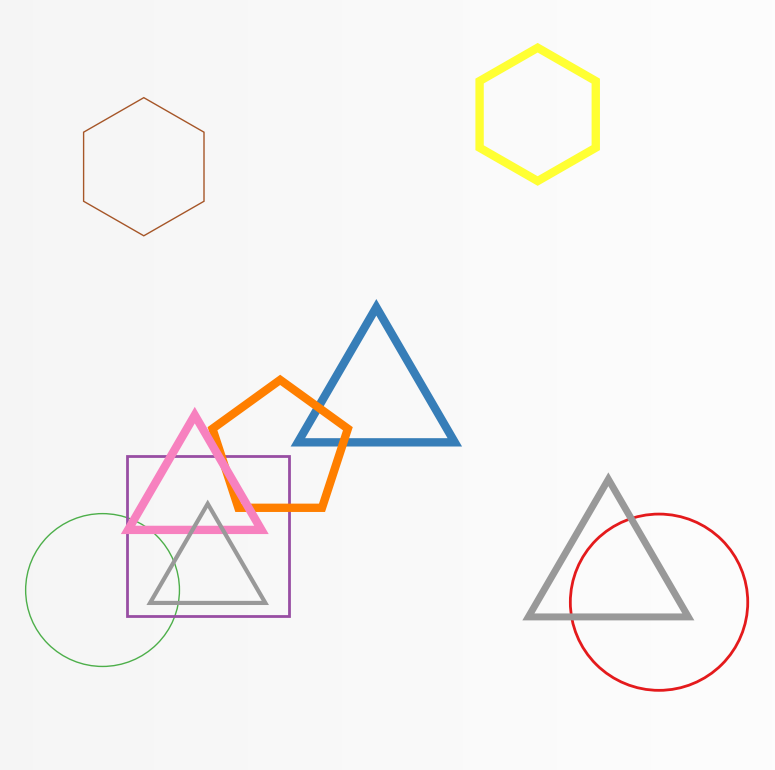[{"shape": "circle", "thickness": 1, "radius": 0.57, "center": [0.85, 0.218]}, {"shape": "triangle", "thickness": 3, "radius": 0.58, "center": [0.486, 0.484]}, {"shape": "circle", "thickness": 0.5, "radius": 0.5, "center": [0.132, 0.234]}, {"shape": "square", "thickness": 1, "radius": 0.52, "center": [0.268, 0.304]}, {"shape": "pentagon", "thickness": 3, "radius": 0.46, "center": [0.362, 0.415]}, {"shape": "hexagon", "thickness": 3, "radius": 0.43, "center": [0.694, 0.851]}, {"shape": "hexagon", "thickness": 0.5, "radius": 0.45, "center": [0.186, 0.783]}, {"shape": "triangle", "thickness": 3, "radius": 0.5, "center": [0.251, 0.362]}, {"shape": "triangle", "thickness": 1.5, "radius": 0.43, "center": [0.268, 0.26]}, {"shape": "triangle", "thickness": 2.5, "radius": 0.6, "center": [0.785, 0.258]}]